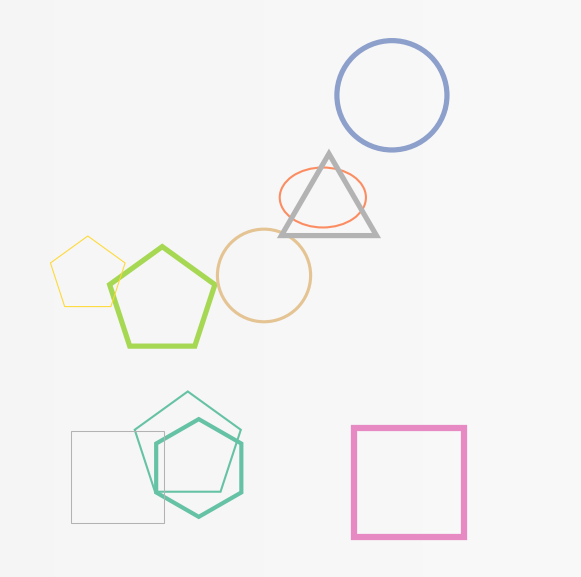[{"shape": "pentagon", "thickness": 1, "radius": 0.48, "center": [0.323, 0.225]}, {"shape": "hexagon", "thickness": 2, "radius": 0.42, "center": [0.342, 0.189]}, {"shape": "oval", "thickness": 1, "radius": 0.37, "center": [0.555, 0.657]}, {"shape": "circle", "thickness": 2.5, "radius": 0.47, "center": [0.674, 0.834]}, {"shape": "square", "thickness": 3, "radius": 0.47, "center": [0.704, 0.164]}, {"shape": "pentagon", "thickness": 2.5, "radius": 0.48, "center": [0.279, 0.477]}, {"shape": "pentagon", "thickness": 0.5, "radius": 0.34, "center": [0.151, 0.523]}, {"shape": "circle", "thickness": 1.5, "radius": 0.4, "center": [0.454, 0.522]}, {"shape": "square", "thickness": 0.5, "radius": 0.4, "center": [0.202, 0.173]}, {"shape": "triangle", "thickness": 2.5, "radius": 0.47, "center": [0.566, 0.638]}]